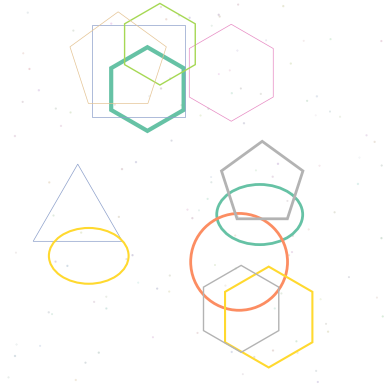[{"shape": "hexagon", "thickness": 3, "radius": 0.54, "center": [0.383, 0.769]}, {"shape": "oval", "thickness": 2, "radius": 0.56, "center": [0.675, 0.443]}, {"shape": "circle", "thickness": 2, "radius": 0.63, "center": [0.621, 0.32]}, {"shape": "triangle", "thickness": 0.5, "radius": 0.67, "center": [0.202, 0.44]}, {"shape": "square", "thickness": 0.5, "radius": 0.6, "center": [0.36, 0.815]}, {"shape": "hexagon", "thickness": 0.5, "radius": 0.63, "center": [0.601, 0.811]}, {"shape": "hexagon", "thickness": 1, "radius": 0.53, "center": [0.415, 0.885]}, {"shape": "oval", "thickness": 1.5, "radius": 0.52, "center": [0.231, 0.335]}, {"shape": "hexagon", "thickness": 1.5, "radius": 0.65, "center": [0.698, 0.176]}, {"shape": "pentagon", "thickness": 0.5, "radius": 0.66, "center": [0.307, 0.838]}, {"shape": "pentagon", "thickness": 2, "radius": 0.56, "center": [0.681, 0.522]}, {"shape": "hexagon", "thickness": 1, "radius": 0.56, "center": [0.626, 0.198]}]